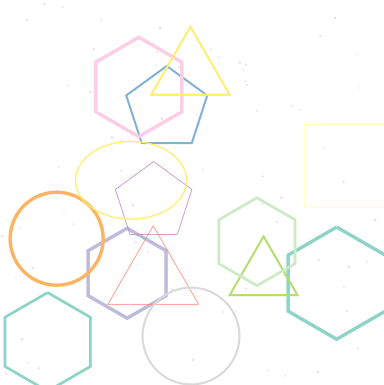[{"shape": "hexagon", "thickness": 2, "radius": 0.64, "center": [0.124, 0.112]}, {"shape": "hexagon", "thickness": 2.5, "radius": 0.73, "center": [0.875, 0.264]}, {"shape": "square", "thickness": 0.5, "radius": 0.54, "center": [0.898, 0.57]}, {"shape": "hexagon", "thickness": 2.5, "radius": 0.58, "center": [0.33, 0.29]}, {"shape": "triangle", "thickness": 0.5, "radius": 0.68, "center": [0.398, 0.278]}, {"shape": "pentagon", "thickness": 1.5, "radius": 0.55, "center": [0.433, 0.718]}, {"shape": "circle", "thickness": 2.5, "radius": 0.6, "center": [0.147, 0.38]}, {"shape": "triangle", "thickness": 1.5, "radius": 0.51, "center": [0.685, 0.284]}, {"shape": "hexagon", "thickness": 2.5, "radius": 0.65, "center": [0.361, 0.774]}, {"shape": "circle", "thickness": 1.5, "radius": 0.63, "center": [0.496, 0.127]}, {"shape": "pentagon", "thickness": 0.5, "radius": 0.52, "center": [0.399, 0.476]}, {"shape": "hexagon", "thickness": 2, "radius": 0.57, "center": [0.667, 0.372]}, {"shape": "triangle", "thickness": 1.5, "radius": 0.59, "center": [0.495, 0.813]}, {"shape": "oval", "thickness": 1, "radius": 0.72, "center": [0.34, 0.532]}]